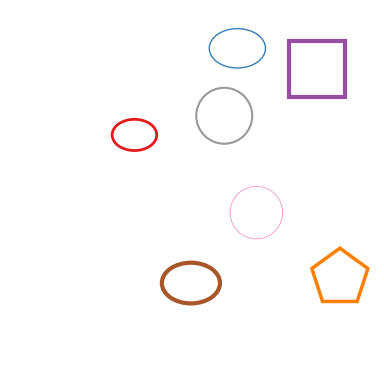[{"shape": "oval", "thickness": 2, "radius": 0.29, "center": [0.349, 0.65]}, {"shape": "oval", "thickness": 1, "radius": 0.36, "center": [0.617, 0.875]}, {"shape": "square", "thickness": 3, "radius": 0.36, "center": [0.823, 0.82]}, {"shape": "pentagon", "thickness": 2.5, "radius": 0.38, "center": [0.883, 0.279]}, {"shape": "oval", "thickness": 3, "radius": 0.38, "center": [0.496, 0.265]}, {"shape": "circle", "thickness": 0.5, "radius": 0.34, "center": [0.666, 0.448]}, {"shape": "circle", "thickness": 1.5, "radius": 0.36, "center": [0.582, 0.699]}]